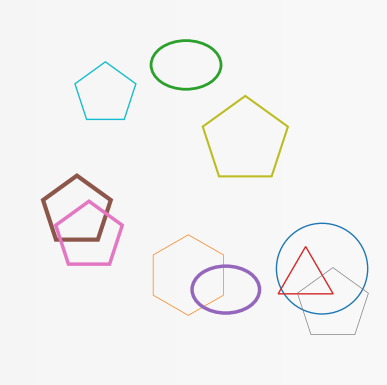[{"shape": "circle", "thickness": 1, "radius": 0.59, "center": [0.831, 0.302]}, {"shape": "hexagon", "thickness": 0.5, "radius": 0.52, "center": [0.486, 0.286]}, {"shape": "oval", "thickness": 2, "radius": 0.45, "center": [0.48, 0.831]}, {"shape": "triangle", "thickness": 1, "radius": 0.41, "center": [0.789, 0.278]}, {"shape": "oval", "thickness": 2.5, "radius": 0.44, "center": [0.583, 0.248]}, {"shape": "pentagon", "thickness": 3, "radius": 0.46, "center": [0.198, 0.452]}, {"shape": "pentagon", "thickness": 2.5, "radius": 0.45, "center": [0.23, 0.387]}, {"shape": "pentagon", "thickness": 0.5, "radius": 0.48, "center": [0.859, 0.209]}, {"shape": "pentagon", "thickness": 1.5, "radius": 0.58, "center": [0.633, 0.635]}, {"shape": "pentagon", "thickness": 1, "radius": 0.41, "center": [0.272, 0.757]}]